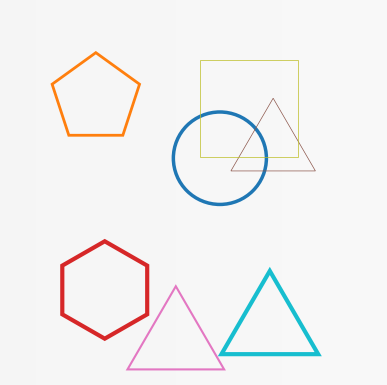[{"shape": "circle", "thickness": 2.5, "radius": 0.6, "center": [0.567, 0.589]}, {"shape": "pentagon", "thickness": 2, "radius": 0.59, "center": [0.247, 0.745]}, {"shape": "hexagon", "thickness": 3, "radius": 0.63, "center": [0.27, 0.247]}, {"shape": "triangle", "thickness": 0.5, "radius": 0.63, "center": [0.705, 0.619]}, {"shape": "triangle", "thickness": 1.5, "radius": 0.72, "center": [0.454, 0.112]}, {"shape": "square", "thickness": 0.5, "radius": 0.63, "center": [0.641, 0.719]}, {"shape": "triangle", "thickness": 3, "radius": 0.72, "center": [0.696, 0.152]}]